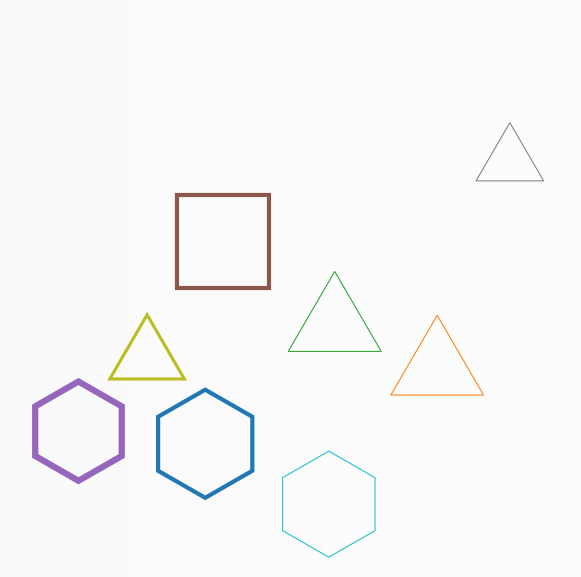[{"shape": "hexagon", "thickness": 2, "radius": 0.47, "center": [0.353, 0.231]}, {"shape": "triangle", "thickness": 0.5, "radius": 0.46, "center": [0.752, 0.361]}, {"shape": "triangle", "thickness": 0.5, "radius": 0.46, "center": [0.576, 0.437]}, {"shape": "hexagon", "thickness": 3, "radius": 0.43, "center": [0.135, 0.253]}, {"shape": "square", "thickness": 2, "radius": 0.4, "center": [0.384, 0.581]}, {"shape": "triangle", "thickness": 0.5, "radius": 0.34, "center": [0.877, 0.72]}, {"shape": "triangle", "thickness": 1.5, "radius": 0.37, "center": [0.253, 0.38]}, {"shape": "hexagon", "thickness": 0.5, "radius": 0.46, "center": [0.566, 0.126]}]